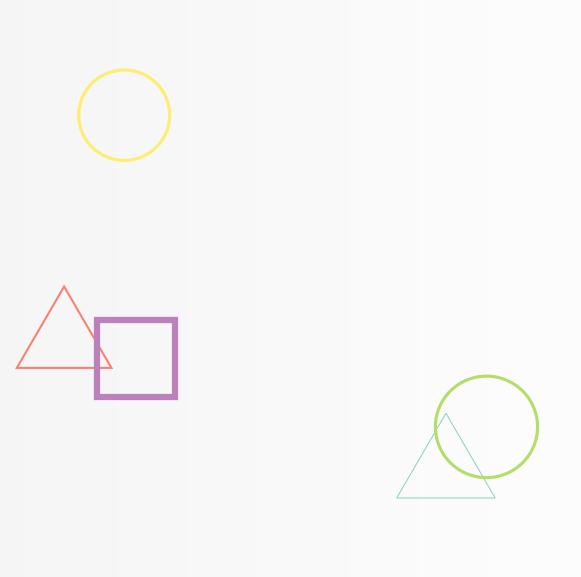[{"shape": "triangle", "thickness": 0.5, "radius": 0.49, "center": [0.767, 0.186]}, {"shape": "triangle", "thickness": 1, "radius": 0.47, "center": [0.11, 0.409]}, {"shape": "circle", "thickness": 1.5, "radius": 0.44, "center": [0.837, 0.26]}, {"shape": "square", "thickness": 3, "radius": 0.34, "center": [0.234, 0.379]}, {"shape": "circle", "thickness": 1.5, "radius": 0.39, "center": [0.214, 0.8]}]